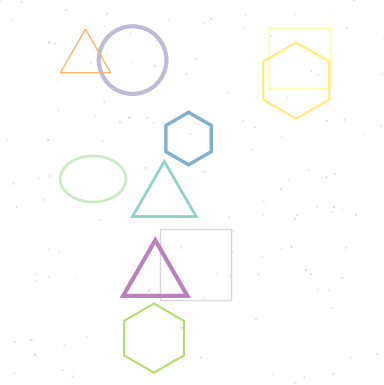[{"shape": "triangle", "thickness": 2, "radius": 0.48, "center": [0.427, 0.485]}, {"shape": "square", "thickness": 1.5, "radius": 0.4, "center": [0.778, 0.849]}, {"shape": "circle", "thickness": 3, "radius": 0.44, "center": [0.344, 0.844]}, {"shape": "hexagon", "thickness": 2.5, "radius": 0.34, "center": [0.49, 0.64]}, {"shape": "triangle", "thickness": 1, "radius": 0.38, "center": [0.222, 0.849]}, {"shape": "hexagon", "thickness": 1.5, "radius": 0.45, "center": [0.4, 0.122]}, {"shape": "square", "thickness": 1, "radius": 0.46, "center": [0.508, 0.313]}, {"shape": "triangle", "thickness": 3, "radius": 0.48, "center": [0.403, 0.28]}, {"shape": "oval", "thickness": 2, "radius": 0.43, "center": [0.242, 0.535]}, {"shape": "hexagon", "thickness": 1.5, "radius": 0.5, "center": [0.769, 0.791]}]